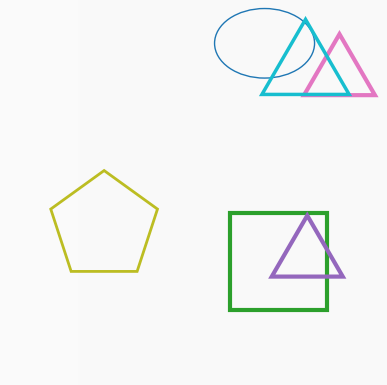[{"shape": "oval", "thickness": 1, "radius": 0.65, "center": [0.683, 0.888]}, {"shape": "square", "thickness": 3, "radius": 0.63, "center": [0.719, 0.321]}, {"shape": "triangle", "thickness": 3, "radius": 0.53, "center": [0.793, 0.334]}, {"shape": "triangle", "thickness": 3, "radius": 0.53, "center": [0.876, 0.806]}, {"shape": "pentagon", "thickness": 2, "radius": 0.72, "center": [0.269, 0.412]}, {"shape": "triangle", "thickness": 2.5, "radius": 0.65, "center": [0.788, 0.82]}]